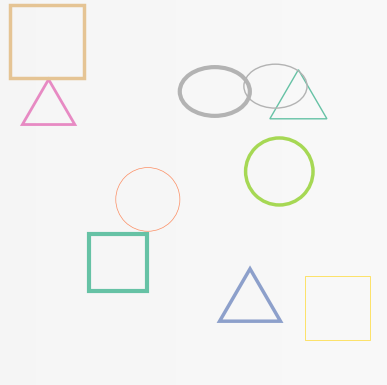[{"shape": "square", "thickness": 3, "radius": 0.37, "center": [0.304, 0.319]}, {"shape": "triangle", "thickness": 1, "radius": 0.43, "center": [0.77, 0.734]}, {"shape": "circle", "thickness": 0.5, "radius": 0.41, "center": [0.381, 0.482]}, {"shape": "triangle", "thickness": 2.5, "radius": 0.45, "center": [0.645, 0.211]}, {"shape": "triangle", "thickness": 2, "radius": 0.39, "center": [0.125, 0.716]}, {"shape": "circle", "thickness": 2.5, "radius": 0.44, "center": [0.721, 0.555]}, {"shape": "square", "thickness": 0.5, "radius": 0.42, "center": [0.871, 0.2]}, {"shape": "square", "thickness": 2.5, "radius": 0.47, "center": [0.121, 0.893]}, {"shape": "oval", "thickness": 1, "radius": 0.41, "center": [0.711, 0.776]}, {"shape": "oval", "thickness": 3, "radius": 0.45, "center": [0.554, 0.762]}]